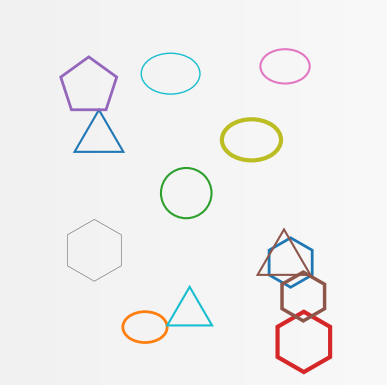[{"shape": "hexagon", "thickness": 2, "radius": 0.32, "center": [0.75, 0.318]}, {"shape": "triangle", "thickness": 1.5, "radius": 0.36, "center": [0.255, 0.642]}, {"shape": "oval", "thickness": 2, "radius": 0.29, "center": [0.374, 0.15]}, {"shape": "circle", "thickness": 1.5, "radius": 0.33, "center": [0.481, 0.498]}, {"shape": "hexagon", "thickness": 3, "radius": 0.39, "center": [0.784, 0.112]}, {"shape": "pentagon", "thickness": 2, "radius": 0.38, "center": [0.229, 0.776]}, {"shape": "hexagon", "thickness": 2.5, "radius": 0.32, "center": [0.783, 0.23]}, {"shape": "triangle", "thickness": 1.5, "radius": 0.39, "center": [0.733, 0.325]}, {"shape": "oval", "thickness": 1.5, "radius": 0.32, "center": [0.736, 0.828]}, {"shape": "hexagon", "thickness": 0.5, "radius": 0.4, "center": [0.243, 0.35]}, {"shape": "oval", "thickness": 3, "radius": 0.38, "center": [0.649, 0.637]}, {"shape": "oval", "thickness": 1, "radius": 0.38, "center": [0.44, 0.809]}, {"shape": "triangle", "thickness": 1.5, "radius": 0.33, "center": [0.489, 0.188]}]